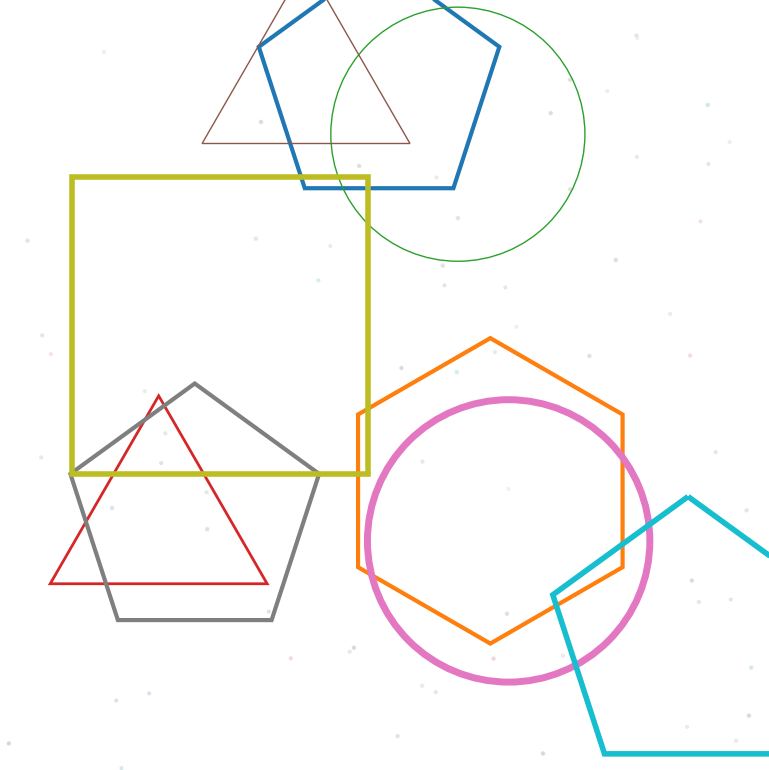[{"shape": "pentagon", "thickness": 1.5, "radius": 0.82, "center": [0.492, 0.888]}, {"shape": "hexagon", "thickness": 1.5, "radius": 0.99, "center": [0.637, 0.363]}, {"shape": "circle", "thickness": 0.5, "radius": 0.83, "center": [0.595, 0.826]}, {"shape": "triangle", "thickness": 1, "radius": 0.81, "center": [0.206, 0.323]}, {"shape": "triangle", "thickness": 0.5, "radius": 0.78, "center": [0.397, 0.892]}, {"shape": "circle", "thickness": 2.5, "radius": 0.92, "center": [0.661, 0.298]}, {"shape": "pentagon", "thickness": 1.5, "radius": 0.85, "center": [0.253, 0.332]}, {"shape": "square", "thickness": 2, "radius": 0.96, "center": [0.286, 0.577]}, {"shape": "pentagon", "thickness": 2, "radius": 0.92, "center": [0.894, 0.17]}]